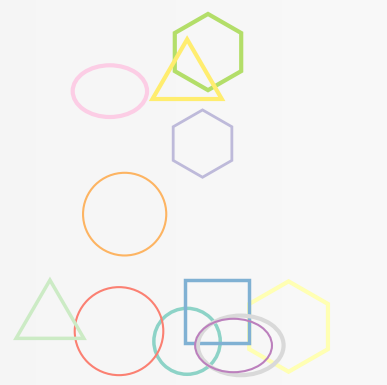[{"shape": "circle", "thickness": 2.5, "radius": 0.43, "center": [0.483, 0.114]}, {"shape": "hexagon", "thickness": 3, "radius": 0.59, "center": [0.745, 0.152]}, {"shape": "hexagon", "thickness": 2, "radius": 0.44, "center": [0.523, 0.627]}, {"shape": "circle", "thickness": 1.5, "radius": 0.57, "center": [0.307, 0.14]}, {"shape": "square", "thickness": 2.5, "radius": 0.41, "center": [0.56, 0.191]}, {"shape": "circle", "thickness": 1.5, "radius": 0.54, "center": [0.322, 0.444]}, {"shape": "hexagon", "thickness": 3, "radius": 0.49, "center": [0.537, 0.865]}, {"shape": "oval", "thickness": 3, "radius": 0.48, "center": [0.284, 0.763]}, {"shape": "oval", "thickness": 3, "radius": 0.55, "center": [0.621, 0.103]}, {"shape": "oval", "thickness": 1.5, "radius": 0.5, "center": [0.603, 0.103]}, {"shape": "triangle", "thickness": 2.5, "radius": 0.5, "center": [0.129, 0.172]}, {"shape": "triangle", "thickness": 3, "radius": 0.52, "center": [0.483, 0.794]}]